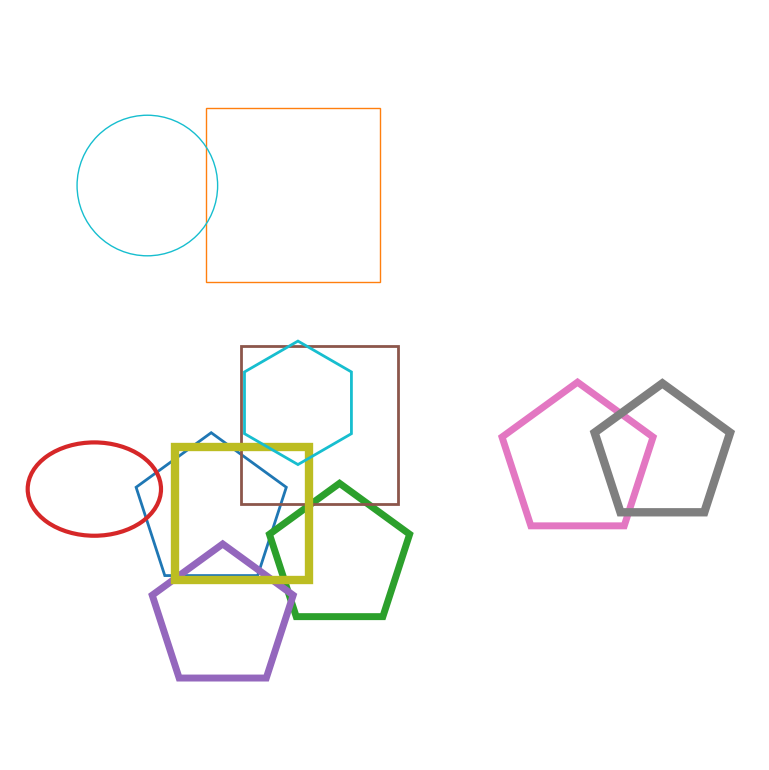[{"shape": "pentagon", "thickness": 1, "radius": 0.51, "center": [0.274, 0.335]}, {"shape": "square", "thickness": 0.5, "radius": 0.56, "center": [0.38, 0.747]}, {"shape": "pentagon", "thickness": 2.5, "radius": 0.48, "center": [0.441, 0.277]}, {"shape": "oval", "thickness": 1.5, "radius": 0.43, "center": [0.123, 0.365]}, {"shape": "pentagon", "thickness": 2.5, "radius": 0.48, "center": [0.289, 0.197]}, {"shape": "square", "thickness": 1, "radius": 0.51, "center": [0.415, 0.448]}, {"shape": "pentagon", "thickness": 2.5, "radius": 0.52, "center": [0.75, 0.401]}, {"shape": "pentagon", "thickness": 3, "radius": 0.46, "center": [0.86, 0.41]}, {"shape": "square", "thickness": 3, "radius": 0.43, "center": [0.314, 0.334]}, {"shape": "hexagon", "thickness": 1, "radius": 0.4, "center": [0.387, 0.477]}, {"shape": "circle", "thickness": 0.5, "radius": 0.46, "center": [0.191, 0.759]}]